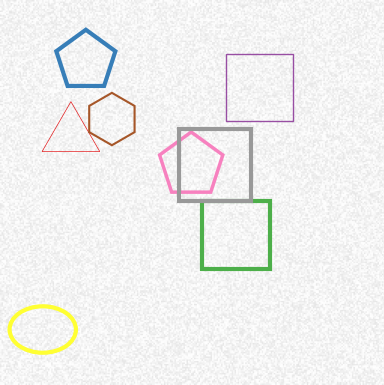[{"shape": "triangle", "thickness": 0.5, "radius": 0.43, "center": [0.184, 0.65]}, {"shape": "pentagon", "thickness": 3, "radius": 0.4, "center": [0.223, 0.842]}, {"shape": "square", "thickness": 3, "radius": 0.44, "center": [0.612, 0.39]}, {"shape": "square", "thickness": 1, "radius": 0.44, "center": [0.674, 0.773]}, {"shape": "oval", "thickness": 3, "radius": 0.43, "center": [0.111, 0.144]}, {"shape": "hexagon", "thickness": 1.5, "radius": 0.34, "center": [0.291, 0.691]}, {"shape": "pentagon", "thickness": 2.5, "radius": 0.43, "center": [0.497, 0.571]}, {"shape": "square", "thickness": 3, "radius": 0.47, "center": [0.558, 0.572]}]